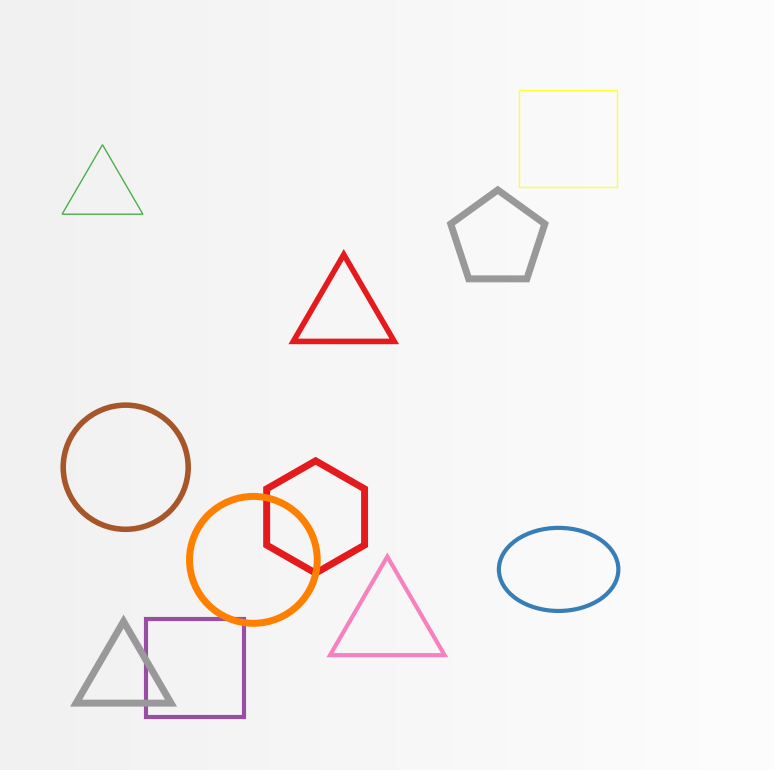[{"shape": "triangle", "thickness": 2, "radius": 0.38, "center": [0.444, 0.594]}, {"shape": "hexagon", "thickness": 2.5, "radius": 0.36, "center": [0.407, 0.329]}, {"shape": "oval", "thickness": 1.5, "radius": 0.39, "center": [0.721, 0.261]}, {"shape": "triangle", "thickness": 0.5, "radius": 0.3, "center": [0.132, 0.752]}, {"shape": "square", "thickness": 1.5, "radius": 0.32, "center": [0.252, 0.133]}, {"shape": "circle", "thickness": 2.5, "radius": 0.41, "center": [0.327, 0.273]}, {"shape": "square", "thickness": 0.5, "radius": 0.32, "center": [0.733, 0.82]}, {"shape": "circle", "thickness": 2, "radius": 0.4, "center": [0.162, 0.393]}, {"shape": "triangle", "thickness": 1.5, "radius": 0.43, "center": [0.5, 0.192]}, {"shape": "triangle", "thickness": 2.5, "radius": 0.35, "center": [0.159, 0.122]}, {"shape": "pentagon", "thickness": 2.5, "radius": 0.32, "center": [0.642, 0.689]}]